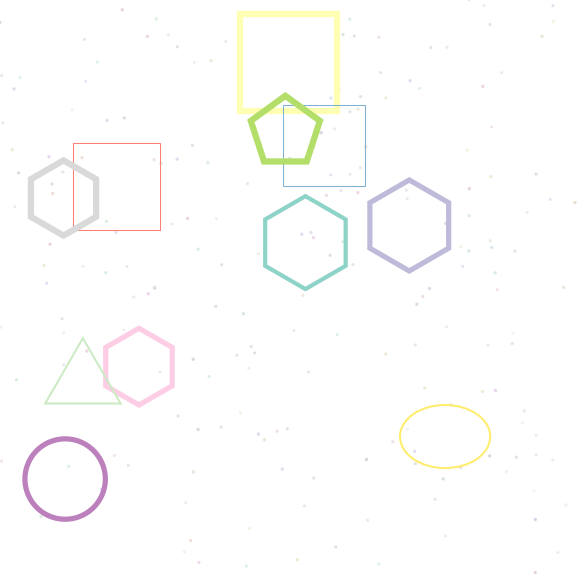[{"shape": "hexagon", "thickness": 2, "radius": 0.4, "center": [0.529, 0.579]}, {"shape": "square", "thickness": 3, "radius": 0.42, "center": [0.5, 0.891]}, {"shape": "hexagon", "thickness": 2.5, "radius": 0.39, "center": [0.709, 0.609]}, {"shape": "square", "thickness": 0.5, "radius": 0.38, "center": [0.202, 0.677]}, {"shape": "square", "thickness": 0.5, "radius": 0.35, "center": [0.561, 0.747]}, {"shape": "pentagon", "thickness": 3, "radius": 0.31, "center": [0.494, 0.77]}, {"shape": "hexagon", "thickness": 2.5, "radius": 0.33, "center": [0.241, 0.364]}, {"shape": "hexagon", "thickness": 3, "radius": 0.33, "center": [0.11, 0.656]}, {"shape": "circle", "thickness": 2.5, "radius": 0.35, "center": [0.113, 0.17]}, {"shape": "triangle", "thickness": 1, "radius": 0.38, "center": [0.144, 0.338]}, {"shape": "oval", "thickness": 1, "radius": 0.39, "center": [0.771, 0.243]}]